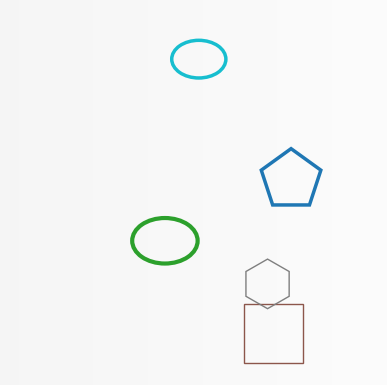[{"shape": "pentagon", "thickness": 2.5, "radius": 0.4, "center": [0.751, 0.533]}, {"shape": "oval", "thickness": 3, "radius": 0.42, "center": [0.426, 0.375]}, {"shape": "square", "thickness": 1, "radius": 0.38, "center": [0.706, 0.133]}, {"shape": "hexagon", "thickness": 1, "radius": 0.32, "center": [0.69, 0.263]}, {"shape": "oval", "thickness": 2.5, "radius": 0.35, "center": [0.513, 0.846]}]